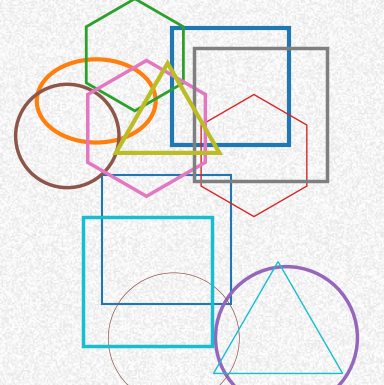[{"shape": "square", "thickness": 3, "radius": 0.76, "center": [0.599, 0.776]}, {"shape": "square", "thickness": 1.5, "radius": 0.84, "center": [0.432, 0.379]}, {"shape": "oval", "thickness": 3, "radius": 0.77, "center": [0.25, 0.738]}, {"shape": "hexagon", "thickness": 2, "radius": 0.73, "center": [0.35, 0.858]}, {"shape": "hexagon", "thickness": 1, "radius": 0.79, "center": [0.66, 0.596]}, {"shape": "circle", "thickness": 2.5, "radius": 0.92, "center": [0.744, 0.123]}, {"shape": "circle", "thickness": 2.5, "radius": 0.67, "center": [0.175, 0.647]}, {"shape": "circle", "thickness": 0.5, "radius": 0.85, "center": [0.451, 0.121]}, {"shape": "hexagon", "thickness": 2.5, "radius": 0.88, "center": [0.381, 0.667]}, {"shape": "square", "thickness": 2.5, "radius": 0.86, "center": [0.677, 0.702]}, {"shape": "triangle", "thickness": 3, "radius": 0.78, "center": [0.435, 0.681]}, {"shape": "square", "thickness": 2.5, "radius": 0.84, "center": [0.383, 0.268]}, {"shape": "triangle", "thickness": 1, "radius": 0.97, "center": [0.722, 0.127]}]